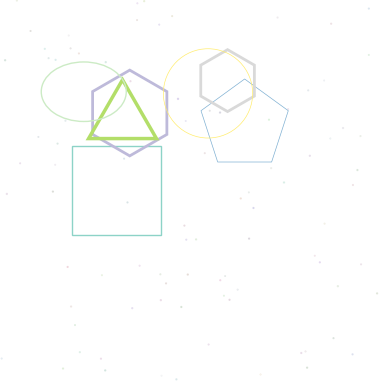[{"shape": "square", "thickness": 1, "radius": 0.58, "center": [0.302, 0.505]}, {"shape": "hexagon", "thickness": 2, "radius": 0.56, "center": [0.337, 0.706]}, {"shape": "pentagon", "thickness": 0.5, "radius": 0.6, "center": [0.635, 0.676]}, {"shape": "triangle", "thickness": 2.5, "radius": 0.51, "center": [0.318, 0.691]}, {"shape": "hexagon", "thickness": 2, "radius": 0.4, "center": [0.591, 0.791]}, {"shape": "oval", "thickness": 1, "radius": 0.55, "center": [0.218, 0.762]}, {"shape": "circle", "thickness": 0.5, "radius": 0.58, "center": [0.54, 0.757]}]